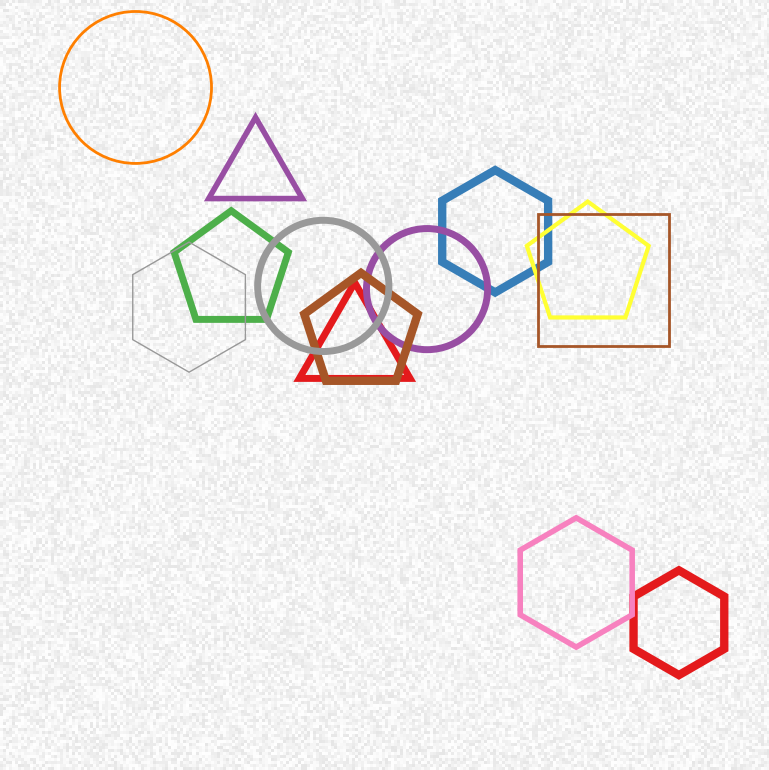[{"shape": "hexagon", "thickness": 3, "radius": 0.34, "center": [0.882, 0.191]}, {"shape": "triangle", "thickness": 2.5, "radius": 0.42, "center": [0.461, 0.55]}, {"shape": "hexagon", "thickness": 3, "radius": 0.4, "center": [0.643, 0.7]}, {"shape": "pentagon", "thickness": 2.5, "radius": 0.39, "center": [0.3, 0.648]}, {"shape": "triangle", "thickness": 2, "radius": 0.35, "center": [0.332, 0.777]}, {"shape": "circle", "thickness": 2.5, "radius": 0.39, "center": [0.555, 0.625]}, {"shape": "circle", "thickness": 1, "radius": 0.49, "center": [0.176, 0.886]}, {"shape": "pentagon", "thickness": 1.5, "radius": 0.42, "center": [0.763, 0.655]}, {"shape": "square", "thickness": 1, "radius": 0.43, "center": [0.783, 0.637]}, {"shape": "pentagon", "thickness": 3, "radius": 0.39, "center": [0.469, 0.568]}, {"shape": "hexagon", "thickness": 2, "radius": 0.42, "center": [0.748, 0.244]}, {"shape": "hexagon", "thickness": 0.5, "radius": 0.42, "center": [0.246, 0.601]}, {"shape": "circle", "thickness": 2.5, "radius": 0.43, "center": [0.42, 0.629]}]